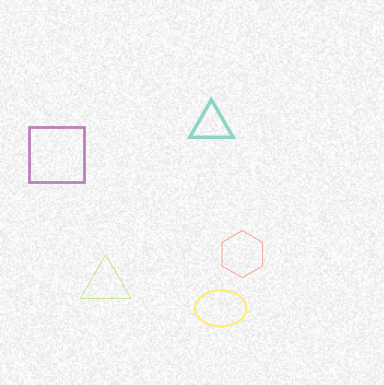[{"shape": "triangle", "thickness": 2.5, "radius": 0.32, "center": [0.549, 0.676]}, {"shape": "hexagon", "thickness": 0.5, "radius": 0.31, "center": [0.63, 0.34]}, {"shape": "triangle", "thickness": 0.5, "radius": 0.38, "center": [0.275, 0.263]}, {"shape": "square", "thickness": 2, "radius": 0.36, "center": [0.147, 0.599]}, {"shape": "oval", "thickness": 1.5, "radius": 0.33, "center": [0.573, 0.199]}]